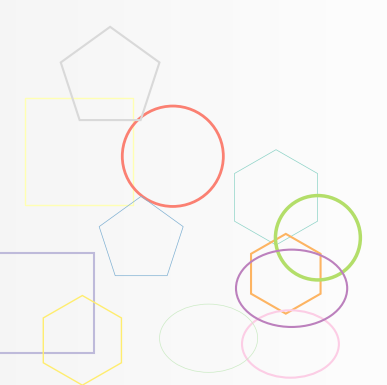[{"shape": "hexagon", "thickness": 0.5, "radius": 0.62, "center": [0.712, 0.487]}, {"shape": "square", "thickness": 1, "radius": 0.69, "center": [0.204, 0.607]}, {"shape": "square", "thickness": 1.5, "radius": 0.65, "center": [0.114, 0.213]}, {"shape": "circle", "thickness": 2, "radius": 0.65, "center": [0.446, 0.594]}, {"shape": "pentagon", "thickness": 0.5, "radius": 0.57, "center": [0.364, 0.376]}, {"shape": "hexagon", "thickness": 1.5, "radius": 0.52, "center": [0.738, 0.289]}, {"shape": "circle", "thickness": 2.5, "radius": 0.55, "center": [0.82, 0.382]}, {"shape": "oval", "thickness": 1.5, "radius": 0.63, "center": [0.75, 0.106]}, {"shape": "pentagon", "thickness": 1.5, "radius": 0.67, "center": [0.284, 0.796]}, {"shape": "oval", "thickness": 1.5, "radius": 0.72, "center": [0.753, 0.251]}, {"shape": "oval", "thickness": 0.5, "radius": 0.63, "center": [0.538, 0.122]}, {"shape": "hexagon", "thickness": 1, "radius": 0.58, "center": [0.213, 0.116]}]